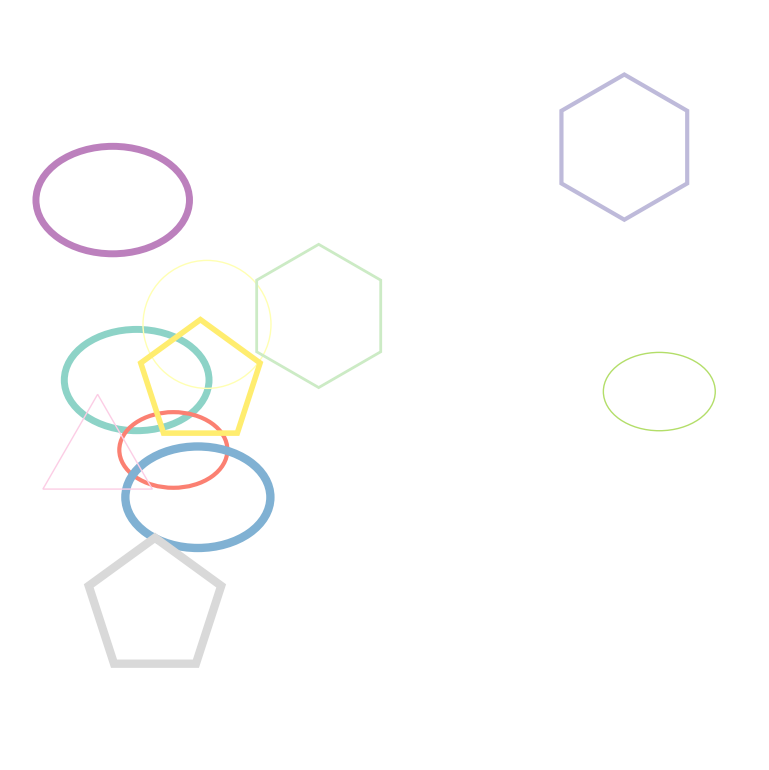[{"shape": "oval", "thickness": 2.5, "radius": 0.47, "center": [0.177, 0.506]}, {"shape": "circle", "thickness": 0.5, "radius": 0.42, "center": [0.269, 0.579]}, {"shape": "hexagon", "thickness": 1.5, "radius": 0.47, "center": [0.811, 0.809]}, {"shape": "oval", "thickness": 1.5, "radius": 0.35, "center": [0.225, 0.416]}, {"shape": "oval", "thickness": 3, "radius": 0.47, "center": [0.257, 0.354]}, {"shape": "oval", "thickness": 0.5, "radius": 0.36, "center": [0.856, 0.491]}, {"shape": "triangle", "thickness": 0.5, "radius": 0.41, "center": [0.127, 0.406]}, {"shape": "pentagon", "thickness": 3, "radius": 0.45, "center": [0.201, 0.211]}, {"shape": "oval", "thickness": 2.5, "radius": 0.5, "center": [0.146, 0.74]}, {"shape": "hexagon", "thickness": 1, "radius": 0.47, "center": [0.414, 0.59]}, {"shape": "pentagon", "thickness": 2, "radius": 0.41, "center": [0.26, 0.503]}]